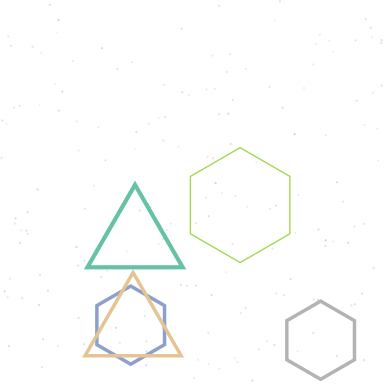[{"shape": "triangle", "thickness": 3, "radius": 0.71, "center": [0.351, 0.377]}, {"shape": "hexagon", "thickness": 2.5, "radius": 0.51, "center": [0.339, 0.155]}, {"shape": "hexagon", "thickness": 1, "radius": 0.75, "center": [0.624, 0.467]}, {"shape": "triangle", "thickness": 2.5, "radius": 0.72, "center": [0.346, 0.148]}, {"shape": "hexagon", "thickness": 2.5, "radius": 0.51, "center": [0.833, 0.116]}]